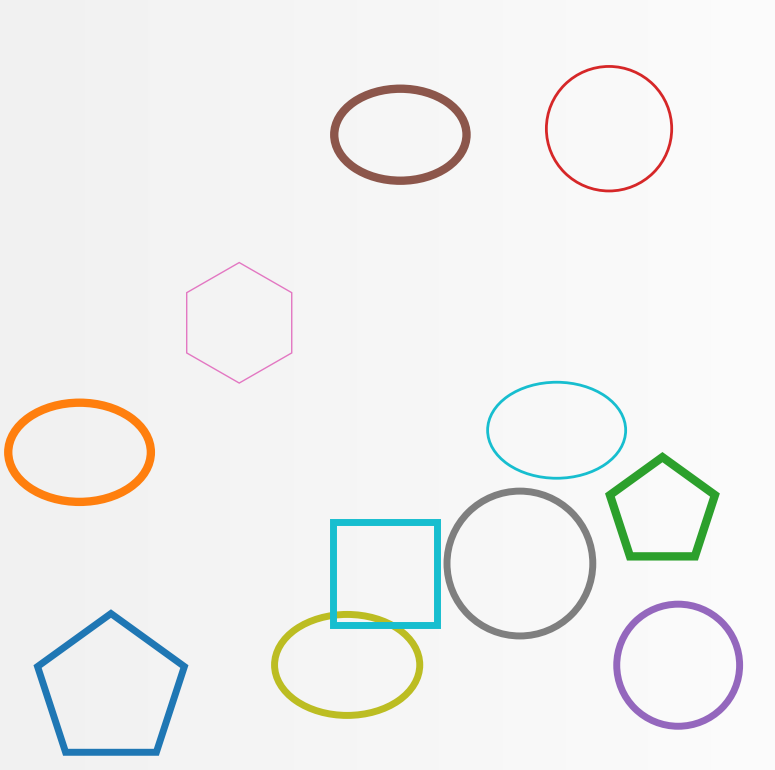[{"shape": "pentagon", "thickness": 2.5, "radius": 0.5, "center": [0.143, 0.104]}, {"shape": "oval", "thickness": 3, "radius": 0.46, "center": [0.103, 0.413]}, {"shape": "pentagon", "thickness": 3, "radius": 0.36, "center": [0.855, 0.335]}, {"shape": "circle", "thickness": 1, "radius": 0.4, "center": [0.786, 0.833]}, {"shape": "circle", "thickness": 2.5, "radius": 0.4, "center": [0.875, 0.136]}, {"shape": "oval", "thickness": 3, "radius": 0.43, "center": [0.517, 0.825]}, {"shape": "hexagon", "thickness": 0.5, "radius": 0.39, "center": [0.309, 0.581]}, {"shape": "circle", "thickness": 2.5, "radius": 0.47, "center": [0.671, 0.268]}, {"shape": "oval", "thickness": 2.5, "radius": 0.47, "center": [0.448, 0.136]}, {"shape": "oval", "thickness": 1, "radius": 0.45, "center": [0.718, 0.441]}, {"shape": "square", "thickness": 2.5, "radius": 0.33, "center": [0.497, 0.255]}]